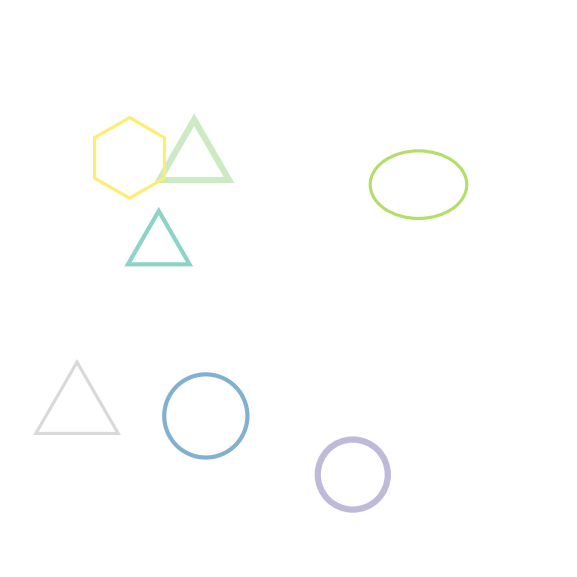[{"shape": "triangle", "thickness": 2, "radius": 0.31, "center": [0.275, 0.572]}, {"shape": "circle", "thickness": 3, "radius": 0.3, "center": [0.611, 0.177]}, {"shape": "circle", "thickness": 2, "radius": 0.36, "center": [0.356, 0.279]}, {"shape": "oval", "thickness": 1.5, "radius": 0.42, "center": [0.725, 0.679]}, {"shape": "triangle", "thickness": 1.5, "radius": 0.41, "center": [0.133, 0.29]}, {"shape": "triangle", "thickness": 3, "radius": 0.35, "center": [0.336, 0.722]}, {"shape": "hexagon", "thickness": 1.5, "radius": 0.35, "center": [0.224, 0.726]}]